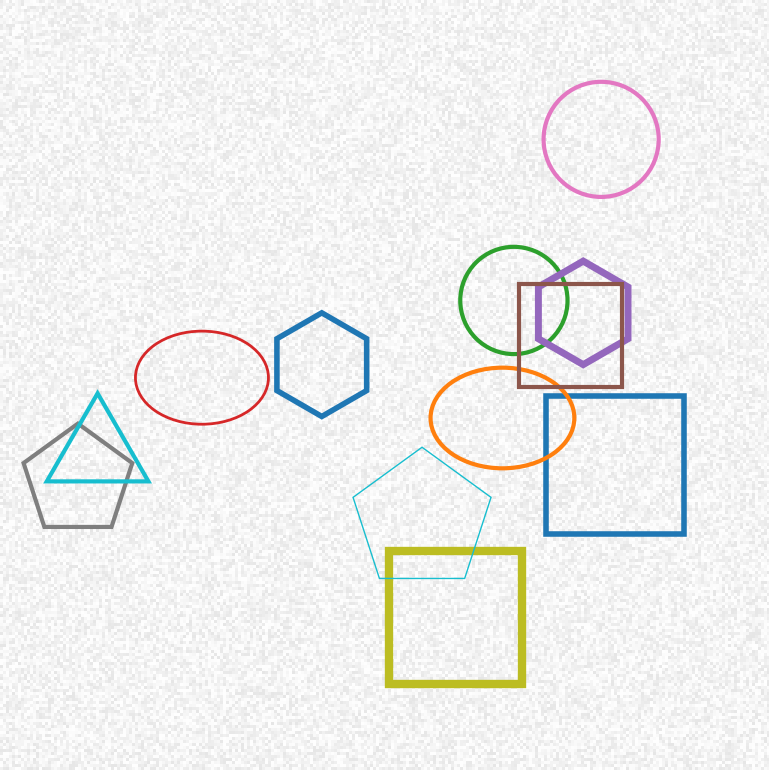[{"shape": "hexagon", "thickness": 2, "radius": 0.34, "center": [0.418, 0.526]}, {"shape": "square", "thickness": 2, "radius": 0.45, "center": [0.799, 0.396]}, {"shape": "oval", "thickness": 1.5, "radius": 0.47, "center": [0.653, 0.457]}, {"shape": "circle", "thickness": 1.5, "radius": 0.35, "center": [0.667, 0.61]}, {"shape": "oval", "thickness": 1, "radius": 0.43, "center": [0.262, 0.51]}, {"shape": "hexagon", "thickness": 2.5, "radius": 0.34, "center": [0.757, 0.594]}, {"shape": "square", "thickness": 1.5, "radius": 0.33, "center": [0.741, 0.564]}, {"shape": "circle", "thickness": 1.5, "radius": 0.37, "center": [0.781, 0.819]}, {"shape": "pentagon", "thickness": 1.5, "radius": 0.37, "center": [0.101, 0.376]}, {"shape": "square", "thickness": 3, "radius": 0.43, "center": [0.591, 0.198]}, {"shape": "triangle", "thickness": 1.5, "radius": 0.38, "center": [0.127, 0.413]}, {"shape": "pentagon", "thickness": 0.5, "radius": 0.47, "center": [0.548, 0.325]}]